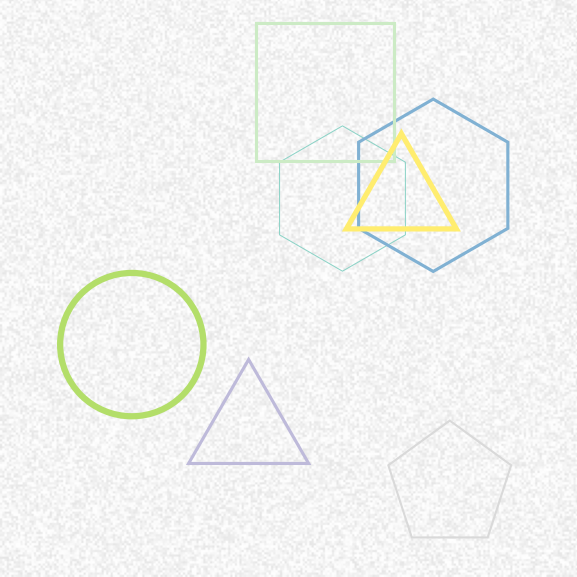[{"shape": "hexagon", "thickness": 0.5, "radius": 0.63, "center": [0.593, 0.655]}, {"shape": "triangle", "thickness": 1.5, "radius": 0.6, "center": [0.431, 0.257]}, {"shape": "hexagon", "thickness": 1.5, "radius": 0.75, "center": [0.75, 0.678]}, {"shape": "circle", "thickness": 3, "radius": 0.62, "center": [0.228, 0.402]}, {"shape": "pentagon", "thickness": 1, "radius": 0.56, "center": [0.779, 0.159]}, {"shape": "square", "thickness": 1.5, "radius": 0.6, "center": [0.563, 0.839]}, {"shape": "triangle", "thickness": 2.5, "radius": 0.55, "center": [0.695, 0.658]}]